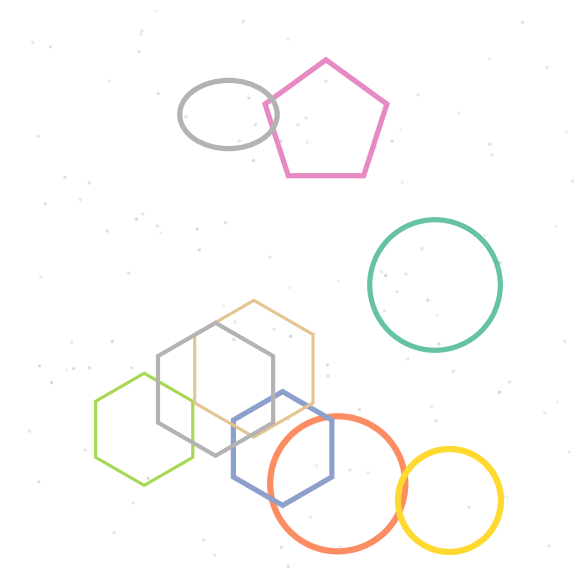[{"shape": "circle", "thickness": 2.5, "radius": 0.57, "center": [0.753, 0.506]}, {"shape": "circle", "thickness": 3, "radius": 0.58, "center": [0.585, 0.161]}, {"shape": "hexagon", "thickness": 2.5, "radius": 0.49, "center": [0.489, 0.222]}, {"shape": "pentagon", "thickness": 2.5, "radius": 0.55, "center": [0.564, 0.785]}, {"shape": "hexagon", "thickness": 1.5, "radius": 0.49, "center": [0.25, 0.256]}, {"shape": "circle", "thickness": 3, "radius": 0.45, "center": [0.778, 0.132]}, {"shape": "hexagon", "thickness": 1.5, "radius": 0.59, "center": [0.44, 0.361]}, {"shape": "hexagon", "thickness": 2, "radius": 0.58, "center": [0.373, 0.325]}, {"shape": "oval", "thickness": 2.5, "radius": 0.42, "center": [0.396, 0.801]}]